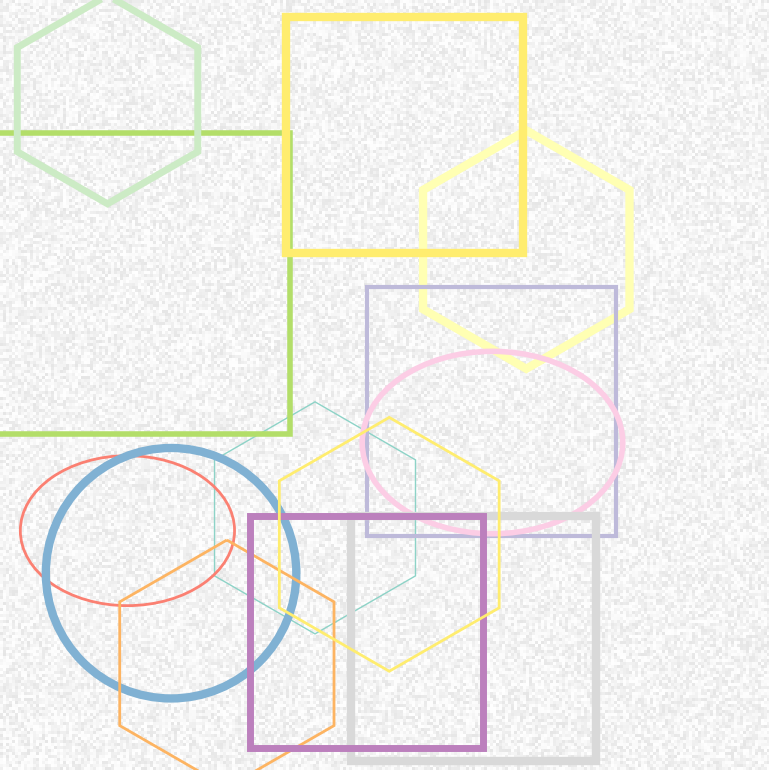[{"shape": "hexagon", "thickness": 0.5, "radius": 0.75, "center": [0.409, 0.327]}, {"shape": "hexagon", "thickness": 3, "radius": 0.77, "center": [0.683, 0.676]}, {"shape": "square", "thickness": 1.5, "radius": 0.81, "center": [0.638, 0.466]}, {"shape": "oval", "thickness": 1, "radius": 0.7, "center": [0.166, 0.311]}, {"shape": "circle", "thickness": 3, "radius": 0.81, "center": [0.222, 0.256]}, {"shape": "hexagon", "thickness": 1, "radius": 0.8, "center": [0.295, 0.138]}, {"shape": "square", "thickness": 2, "radius": 0.98, "center": [0.181, 0.632]}, {"shape": "oval", "thickness": 2, "radius": 0.85, "center": [0.64, 0.425]}, {"shape": "square", "thickness": 3, "radius": 0.79, "center": [0.615, 0.171]}, {"shape": "square", "thickness": 2.5, "radius": 0.76, "center": [0.476, 0.179]}, {"shape": "hexagon", "thickness": 2.5, "radius": 0.68, "center": [0.14, 0.871]}, {"shape": "square", "thickness": 3, "radius": 0.77, "center": [0.525, 0.825]}, {"shape": "hexagon", "thickness": 1, "radius": 0.82, "center": [0.506, 0.293]}]